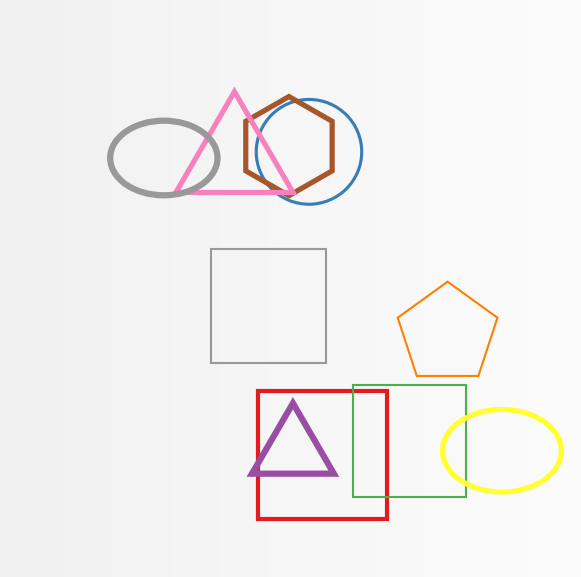[{"shape": "square", "thickness": 2, "radius": 0.55, "center": [0.555, 0.211]}, {"shape": "circle", "thickness": 1.5, "radius": 0.45, "center": [0.532, 0.736]}, {"shape": "square", "thickness": 1, "radius": 0.49, "center": [0.704, 0.235]}, {"shape": "triangle", "thickness": 3, "radius": 0.41, "center": [0.504, 0.22]}, {"shape": "pentagon", "thickness": 1, "radius": 0.45, "center": [0.77, 0.421]}, {"shape": "oval", "thickness": 2.5, "radius": 0.51, "center": [0.864, 0.219]}, {"shape": "hexagon", "thickness": 2.5, "radius": 0.43, "center": [0.497, 0.746]}, {"shape": "triangle", "thickness": 2.5, "radius": 0.58, "center": [0.403, 0.724]}, {"shape": "oval", "thickness": 3, "radius": 0.46, "center": [0.282, 0.726]}, {"shape": "square", "thickness": 1, "radius": 0.5, "center": [0.462, 0.47]}]